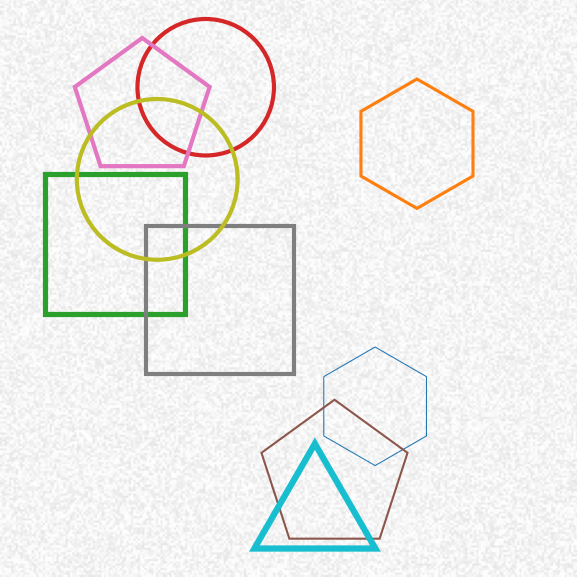[{"shape": "hexagon", "thickness": 0.5, "radius": 0.51, "center": [0.65, 0.296]}, {"shape": "hexagon", "thickness": 1.5, "radius": 0.56, "center": [0.722, 0.75]}, {"shape": "square", "thickness": 2.5, "radius": 0.61, "center": [0.2, 0.576]}, {"shape": "circle", "thickness": 2, "radius": 0.59, "center": [0.356, 0.848]}, {"shape": "pentagon", "thickness": 1, "radius": 0.66, "center": [0.579, 0.174]}, {"shape": "pentagon", "thickness": 2, "radius": 0.61, "center": [0.246, 0.811]}, {"shape": "square", "thickness": 2, "radius": 0.64, "center": [0.381, 0.48]}, {"shape": "circle", "thickness": 2, "radius": 0.7, "center": [0.272, 0.689]}, {"shape": "triangle", "thickness": 3, "radius": 0.61, "center": [0.545, 0.11]}]